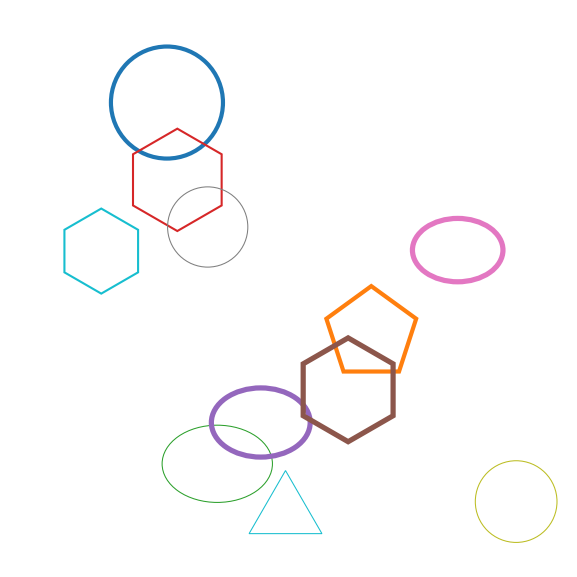[{"shape": "circle", "thickness": 2, "radius": 0.49, "center": [0.289, 0.822]}, {"shape": "pentagon", "thickness": 2, "radius": 0.41, "center": [0.643, 0.422]}, {"shape": "oval", "thickness": 0.5, "radius": 0.48, "center": [0.376, 0.196]}, {"shape": "hexagon", "thickness": 1, "radius": 0.44, "center": [0.307, 0.688]}, {"shape": "oval", "thickness": 2.5, "radius": 0.43, "center": [0.452, 0.268]}, {"shape": "hexagon", "thickness": 2.5, "radius": 0.45, "center": [0.603, 0.324]}, {"shape": "oval", "thickness": 2.5, "radius": 0.39, "center": [0.793, 0.566]}, {"shape": "circle", "thickness": 0.5, "radius": 0.35, "center": [0.36, 0.606]}, {"shape": "circle", "thickness": 0.5, "radius": 0.35, "center": [0.894, 0.131]}, {"shape": "triangle", "thickness": 0.5, "radius": 0.36, "center": [0.494, 0.112]}, {"shape": "hexagon", "thickness": 1, "radius": 0.37, "center": [0.175, 0.564]}]